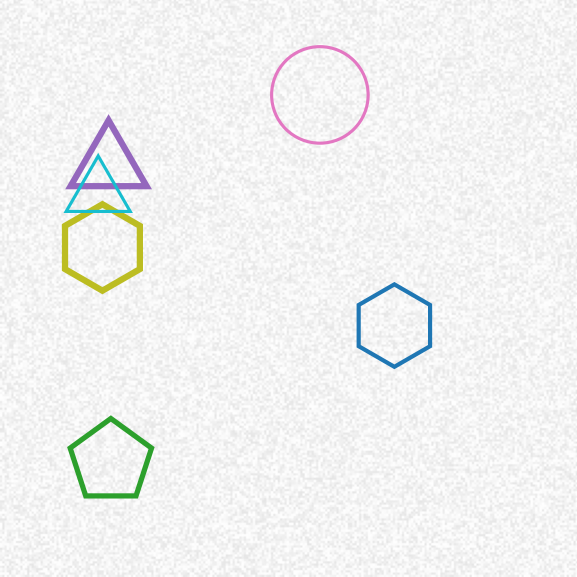[{"shape": "hexagon", "thickness": 2, "radius": 0.36, "center": [0.683, 0.435]}, {"shape": "pentagon", "thickness": 2.5, "radius": 0.37, "center": [0.192, 0.2]}, {"shape": "triangle", "thickness": 3, "radius": 0.38, "center": [0.188, 0.715]}, {"shape": "circle", "thickness": 1.5, "radius": 0.42, "center": [0.554, 0.835]}, {"shape": "hexagon", "thickness": 3, "radius": 0.37, "center": [0.177, 0.571]}, {"shape": "triangle", "thickness": 1.5, "radius": 0.32, "center": [0.17, 0.665]}]